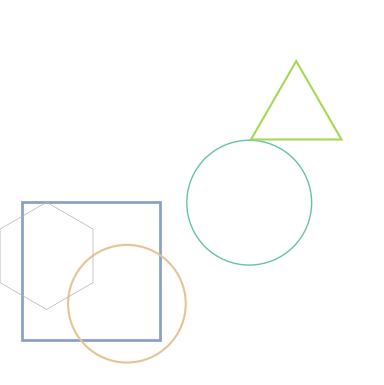[{"shape": "circle", "thickness": 1, "radius": 0.81, "center": [0.647, 0.474]}, {"shape": "square", "thickness": 2, "radius": 0.9, "center": [0.236, 0.296]}, {"shape": "triangle", "thickness": 1.5, "radius": 0.68, "center": [0.769, 0.706]}, {"shape": "circle", "thickness": 1.5, "radius": 0.76, "center": [0.33, 0.211]}, {"shape": "hexagon", "thickness": 0.5, "radius": 0.7, "center": [0.121, 0.335]}]